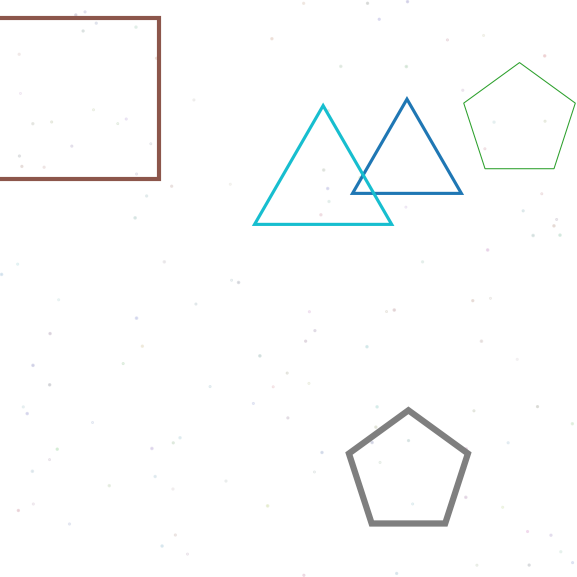[{"shape": "triangle", "thickness": 1.5, "radius": 0.54, "center": [0.705, 0.719]}, {"shape": "pentagon", "thickness": 0.5, "radius": 0.51, "center": [0.9, 0.789]}, {"shape": "square", "thickness": 2, "radius": 0.7, "center": [0.136, 0.829]}, {"shape": "pentagon", "thickness": 3, "radius": 0.54, "center": [0.707, 0.18]}, {"shape": "triangle", "thickness": 1.5, "radius": 0.69, "center": [0.56, 0.679]}]